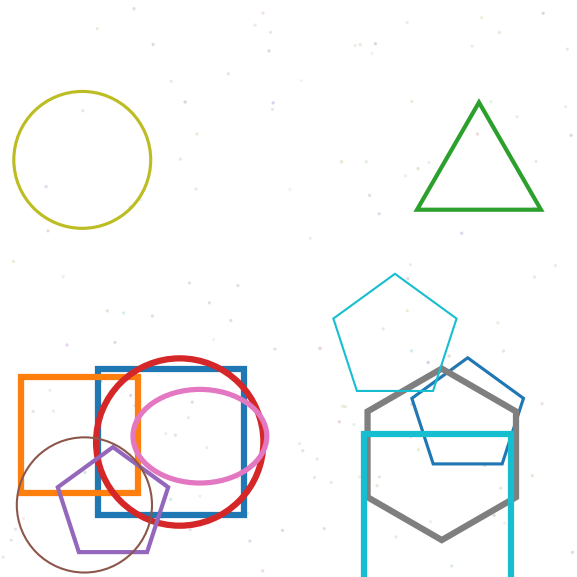[{"shape": "pentagon", "thickness": 1.5, "radius": 0.51, "center": [0.81, 0.278]}, {"shape": "square", "thickness": 3, "radius": 0.63, "center": [0.296, 0.233]}, {"shape": "square", "thickness": 3, "radius": 0.5, "center": [0.137, 0.246]}, {"shape": "triangle", "thickness": 2, "radius": 0.62, "center": [0.829, 0.698]}, {"shape": "circle", "thickness": 3, "radius": 0.72, "center": [0.311, 0.234]}, {"shape": "pentagon", "thickness": 2, "radius": 0.5, "center": [0.196, 0.124]}, {"shape": "circle", "thickness": 1, "radius": 0.59, "center": [0.146, 0.125]}, {"shape": "oval", "thickness": 2.5, "radius": 0.58, "center": [0.346, 0.244]}, {"shape": "hexagon", "thickness": 3, "radius": 0.74, "center": [0.765, 0.212]}, {"shape": "circle", "thickness": 1.5, "radius": 0.59, "center": [0.142, 0.722]}, {"shape": "pentagon", "thickness": 1, "radius": 0.56, "center": [0.684, 0.413]}, {"shape": "square", "thickness": 3, "radius": 0.64, "center": [0.757, 0.119]}]